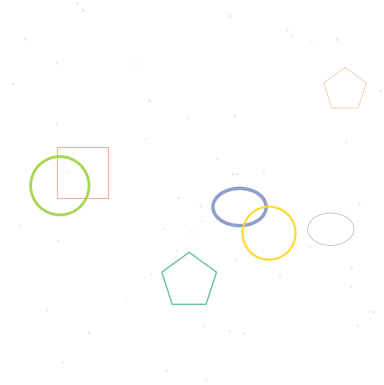[{"shape": "pentagon", "thickness": 1, "radius": 0.37, "center": [0.491, 0.27]}, {"shape": "square", "thickness": 0.5, "radius": 0.33, "center": [0.213, 0.551]}, {"shape": "oval", "thickness": 2.5, "radius": 0.35, "center": [0.622, 0.462]}, {"shape": "circle", "thickness": 2, "radius": 0.38, "center": [0.155, 0.518]}, {"shape": "circle", "thickness": 1.5, "radius": 0.34, "center": [0.699, 0.394]}, {"shape": "pentagon", "thickness": 0.5, "radius": 0.29, "center": [0.896, 0.767]}, {"shape": "oval", "thickness": 0.5, "radius": 0.3, "center": [0.859, 0.405]}]